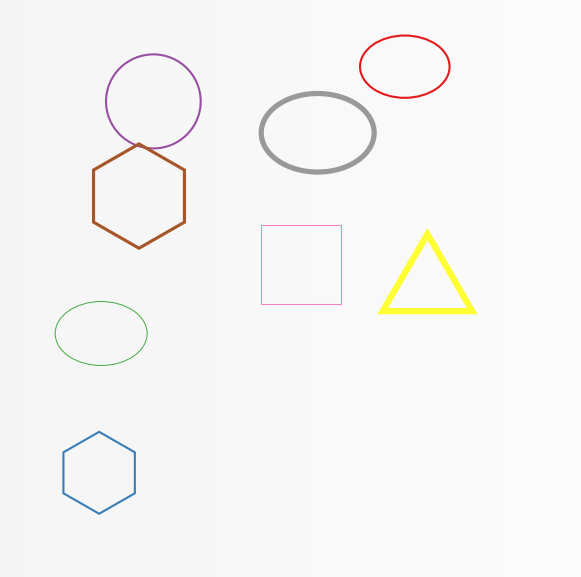[{"shape": "oval", "thickness": 1, "radius": 0.39, "center": [0.696, 0.884]}, {"shape": "hexagon", "thickness": 1, "radius": 0.35, "center": [0.171, 0.18]}, {"shape": "oval", "thickness": 0.5, "radius": 0.4, "center": [0.174, 0.422]}, {"shape": "circle", "thickness": 1, "radius": 0.41, "center": [0.264, 0.824]}, {"shape": "triangle", "thickness": 3, "radius": 0.44, "center": [0.735, 0.505]}, {"shape": "hexagon", "thickness": 1.5, "radius": 0.45, "center": [0.239, 0.66]}, {"shape": "square", "thickness": 0.5, "radius": 0.34, "center": [0.517, 0.541]}, {"shape": "oval", "thickness": 2.5, "radius": 0.49, "center": [0.547, 0.769]}]